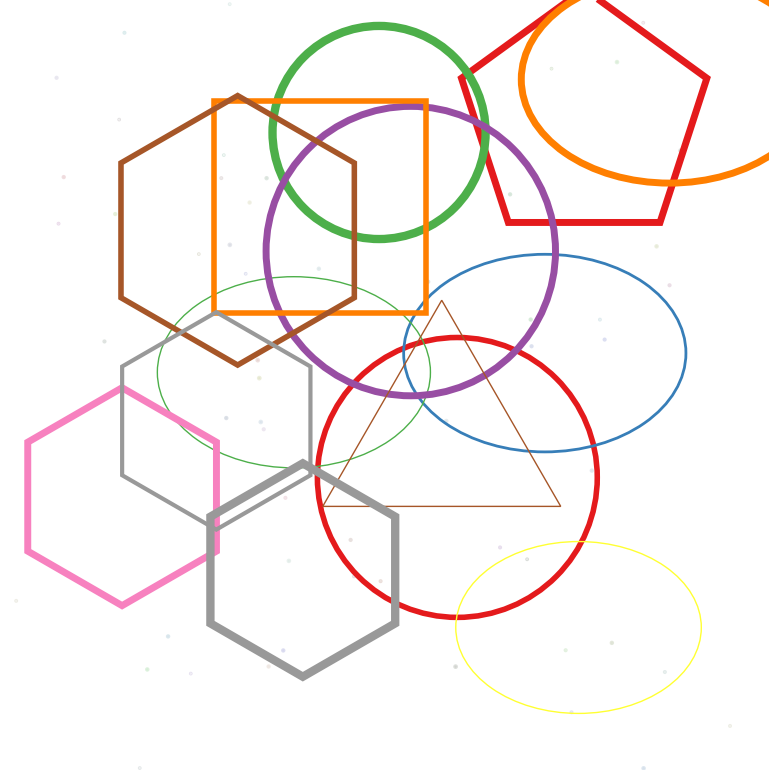[{"shape": "pentagon", "thickness": 2.5, "radius": 0.84, "center": [0.759, 0.847]}, {"shape": "circle", "thickness": 2, "radius": 0.91, "center": [0.594, 0.38]}, {"shape": "oval", "thickness": 1, "radius": 0.92, "center": [0.708, 0.541]}, {"shape": "circle", "thickness": 3, "radius": 0.69, "center": [0.492, 0.828]}, {"shape": "oval", "thickness": 0.5, "radius": 0.89, "center": [0.382, 0.517]}, {"shape": "circle", "thickness": 2.5, "radius": 0.94, "center": [0.533, 0.674]}, {"shape": "oval", "thickness": 2.5, "radius": 0.96, "center": [0.869, 0.897]}, {"shape": "square", "thickness": 2, "radius": 0.69, "center": [0.416, 0.731]}, {"shape": "oval", "thickness": 0.5, "radius": 0.8, "center": [0.751, 0.185]}, {"shape": "hexagon", "thickness": 2, "radius": 0.87, "center": [0.309, 0.701]}, {"shape": "triangle", "thickness": 0.5, "radius": 0.89, "center": [0.574, 0.432]}, {"shape": "hexagon", "thickness": 2.5, "radius": 0.71, "center": [0.159, 0.355]}, {"shape": "hexagon", "thickness": 1.5, "radius": 0.71, "center": [0.281, 0.453]}, {"shape": "hexagon", "thickness": 3, "radius": 0.69, "center": [0.393, 0.26]}]